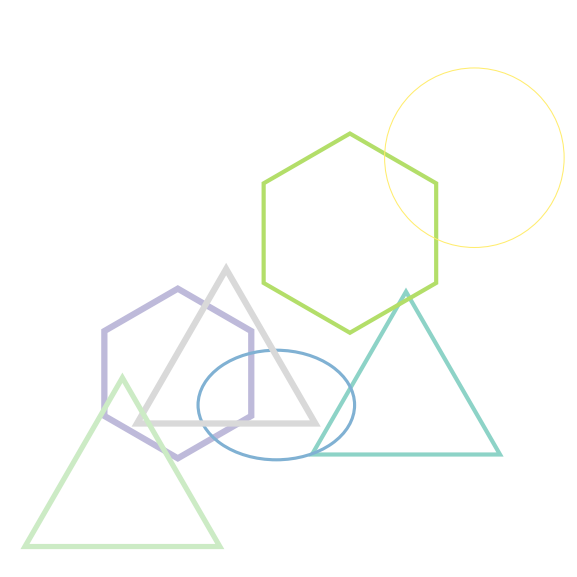[{"shape": "triangle", "thickness": 2, "radius": 0.94, "center": [0.703, 0.306]}, {"shape": "hexagon", "thickness": 3, "radius": 0.73, "center": [0.308, 0.352]}, {"shape": "oval", "thickness": 1.5, "radius": 0.68, "center": [0.478, 0.298]}, {"shape": "hexagon", "thickness": 2, "radius": 0.86, "center": [0.606, 0.595]}, {"shape": "triangle", "thickness": 3, "radius": 0.89, "center": [0.392, 0.355]}, {"shape": "triangle", "thickness": 2.5, "radius": 0.97, "center": [0.212, 0.15]}, {"shape": "circle", "thickness": 0.5, "radius": 0.78, "center": [0.821, 0.726]}]